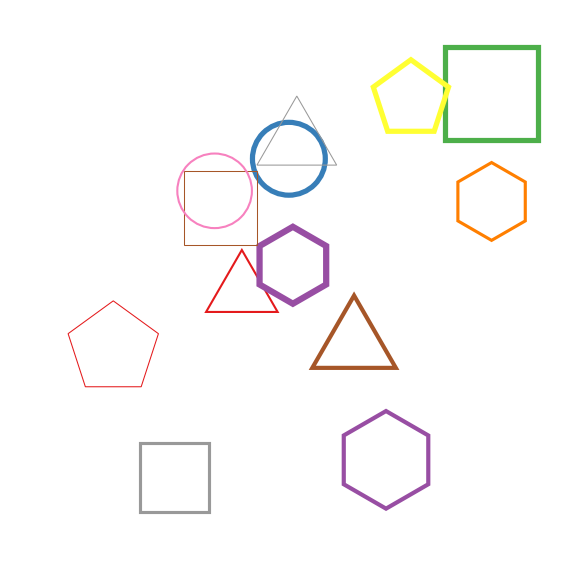[{"shape": "triangle", "thickness": 1, "radius": 0.36, "center": [0.419, 0.495]}, {"shape": "pentagon", "thickness": 0.5, "radius": 0.41, "center": [0.196, 0.396]}, {"shape": "circle", "thickness": 2.5, "radius": 0.32, "center": [0.5, 0.724]}, {"shape": "square", "thickness": 2.5, "radius": 0.4, "center": [0.851, 0.837]}, {"shape": "hexagon", "thickness": 3, "radius": 0.33, "center": [0.507, 0.54]}, {"shape": "hexagon", "thickness": 2, "radius": 0.42, "center": [0.668, 0.203]}, {"shape": "hexagon", "thickness": 1.5, "radius": 0.34, "center": [0.851, 0.65]}, {"shape": "pentagon", "thickness": 2.5, "radius": 0.34, "center": [0.712, 0.827]}, {"shape": "triangle", "thickness": 2, "radius": 0.42, "center": [0.613, 0.404]}, {"shape": "square", "thickness": 0.5, "radius": 0.32, "center": [0.382, 0.639]}, {"shape": "circle", "thickness": 1, "radius": 0.32, "center": [0.372, 0.669]}, {"shape": "square", "thickness": 1.5, "radius": 0.3, "center": [0.302, 0.172]}, {"shape": "triangle", "thickness": 0.5, "radius": 0.4, "center": [0.514, 0.753]}]